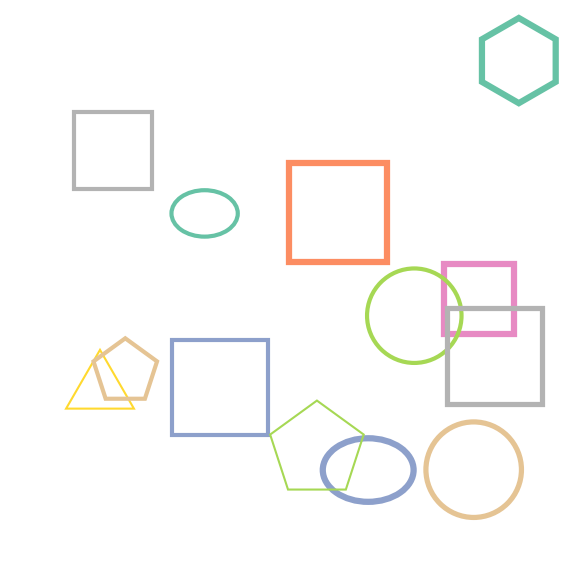[{"shape": "oval", "thickness": 2, "radius": 0.29, "center": [0.354, 0.63]}, {"shape": "hexagon", "thickness": 3, "radius": 0.37, "center": [0.898, 0.894]}, {"shape": "square", "thickness": 3, "radius": 0.43, "center": [0.585, 0.631]}, {"shape": "oval", "thickness": 3, "radius": 0.39, "center": [0.638, 0.185]}, {"shape": "square", "thickness": 2, "radius": 0.41, "center": [0.381, 0.328]}, {"shape": "square", "thickness": 3, "radius": 0.3, "center": [0.829, 0.481]}, {"shape": "circle", "thickness": 2, "radius": 0.41, "center": [0.717, 0.452]}, {"shape": "pentagon", "thickness": 1, "radius": 0.43, "center": [0.549, 0.22]}, {"shape": "triangle", "thickness": 1, "radius": 0.34, "center": [0.173, 0.325]}, {"shape": "circle", "thickness": 2.5, "radius": 0.41, "center": [0.82, 0.186]}, {"shape": "pentagon", "thickness": 2, "radius": 0.29, "center": [0.217, 0.355]}, {"shape": "square", "thickness": 2, "radius": 0.33, "center": [0.196, 0.739]}, {"shape": "square", "thickness": 2.5, "radius": 0.41, "center": [0.857, 0.382]}]